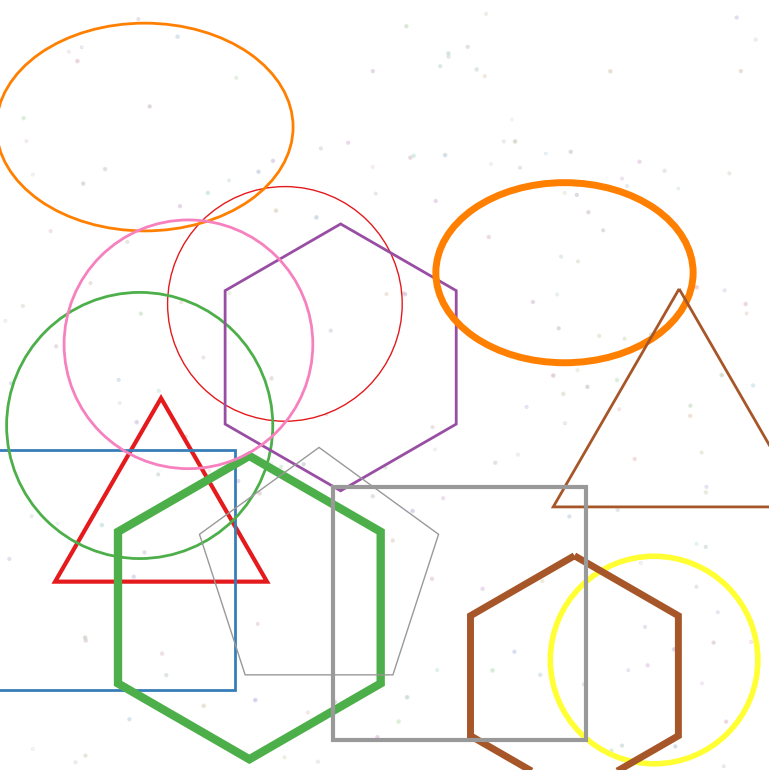[{"shape": "circle", "thickness": 0.5, "radius": 0.76, "center": [0.37, 0.605]}, {"shape": "triangle", "thickness": 1.5, "radius": 0.79, "center": [0.209, 0.324]}, {"shape": "square", "thickness": 1, "radius": 0.78, "center": [0.15, 0.26]}, {"shape": "circle", "thickness": 1, "radius": 0.86, "center": [0.181, 0.447]}, {"shape": "hexagon", "thickness": 3, "radius": 0.98, "center": [0.324, 0.211]}, {"shape": "hexagon", "thickness": 1, "radius": 0.87, "center": [0.442, 0.536]}, {"shape": "oval", "thickness": 2.5, "radius": 0.84, "center": [0.733, 0.646]}, {"shape": "oval", "thickness": 1, "radius": 0.96, "center": [0.188, 0.835]}, {"shape": "circle", "thickness": 2, "radius": 0.67, "center": [0.849, 0.143]}, {"shape": "hexagon", "thickness": 2.5, "radius": 0.78, "center": [0.746, 0.122]}, {"shape": "triangle", "thickness": 1, "radius": 0.94, "center": [0.882, 0.436]}, {"shape": "circle", "thickness": 1, "radius": 0.81, "center": [0.245, 0.553]}, {"shape": "square", "thickness": 1.5, "radius": 0.82, "center": [0.597, 0.203]}, {"shape": "pentagon", "thickness": 0.5, "radius": 0.82, "center": [0.414, 0.256]}]